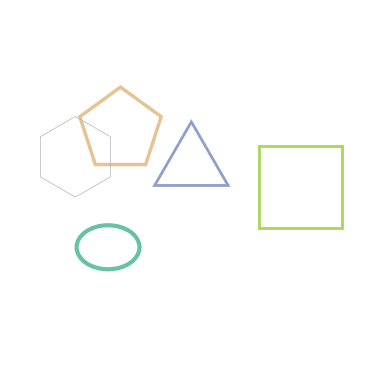[{"shape": "oval", "thickness": 3, "radius": 0.41, "center": [0.281, 0.358]}, {"shape": "triangle", "thickness": 2, "radius": 0.55, "center": [0.497, 0.573]}, {"shape": "square", "thickness": 2, "radius": 0.54, "center": [0.78, 0.514]}, {"shape": "pentagon", "thickness": 2.5, "radius": 0.56, "center": [0.313, 0.663]}, {"shape": "hexagon", "thickness": 0.5, "radius": 0.52, "center": [0.196, 0.593]}]